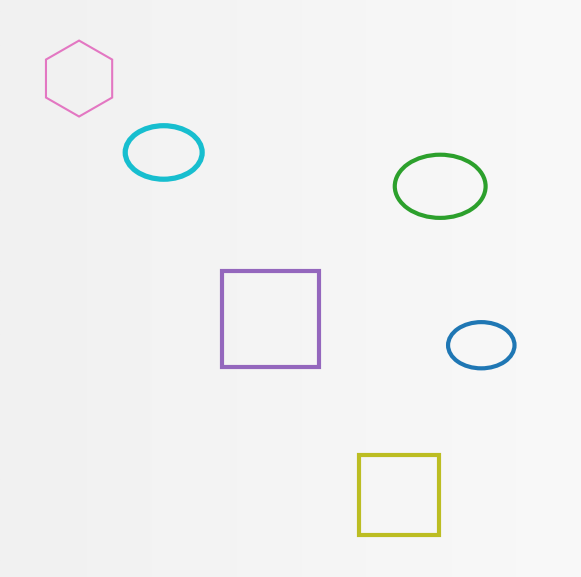[{"shape": "oval", "thickness": 2, "radius": 0.29, "center": [0.828, 0.401]}, {"shape": "oval", "thickness": 2, "radius": 0.39, "center": [0.757, 0.677]}, {"shape": "square", "thickness": 2, "radius": 0.42, "center": [0.466, 0.447]}, {"shape": "hexagon", "thickness": 1, "radius": 0.33, "center": [0.136, 0.863]}, {"shape": "square", "thickness": 2, "radius": 0.34, "center": [0.687, 0.142]}, {"shape": "oval", "thickness": 2.5, "radius": 0.33, "center": [0.282, 0.735]}]